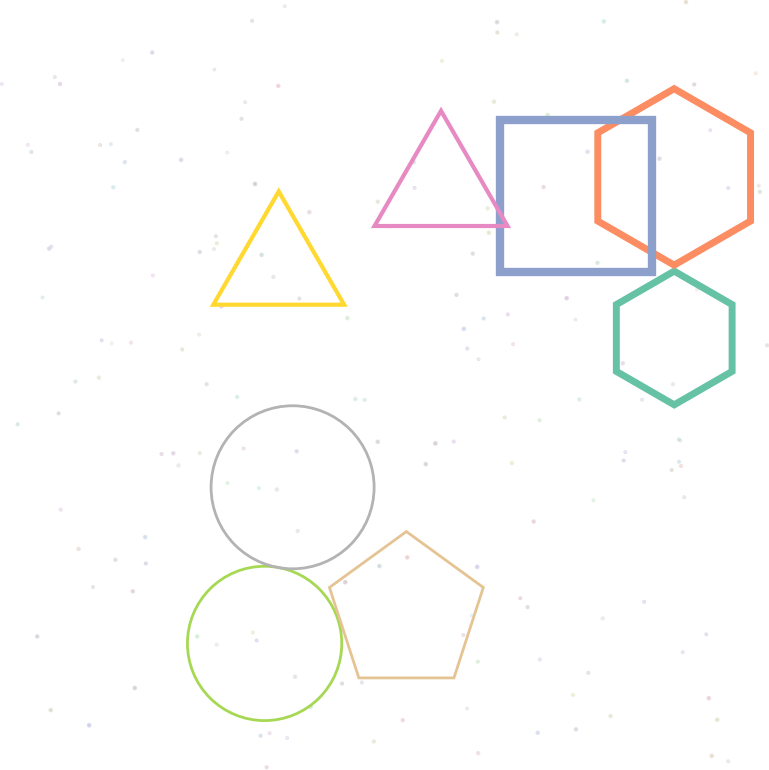[{"shape": "hexagon", "thickness": 2.5, "radius": 0.43, "center": [0.876, 0.561]}, {"shape": "hexagon", "thickness": 2.5, "radius": 0.57, "center": [0.876, 0.77]}, {"shape": "square", "thickness": 3, "radius": 0.49, "center": [0.748, 0.745]}, {"shape": "triangle", "thickness": 1.5, "radius": 0.5, "center": [0.573, 0.756]}, {"shape": "circle", "thickness": 1, "radius": 0.5, "center": [0.344, 0.164]}, {"shape": "triangle", "thickness": 1.5, "radius": 0.49, "center": [0.362, 0.653]}, {"shape": "pentagon", "thickness": 1, "radius": 0.53, "center": [0.528, 0.205]}, {"shape": "circle", "thickness": 1, "radius": 0.53, "center": [0.38, 0.367]}]